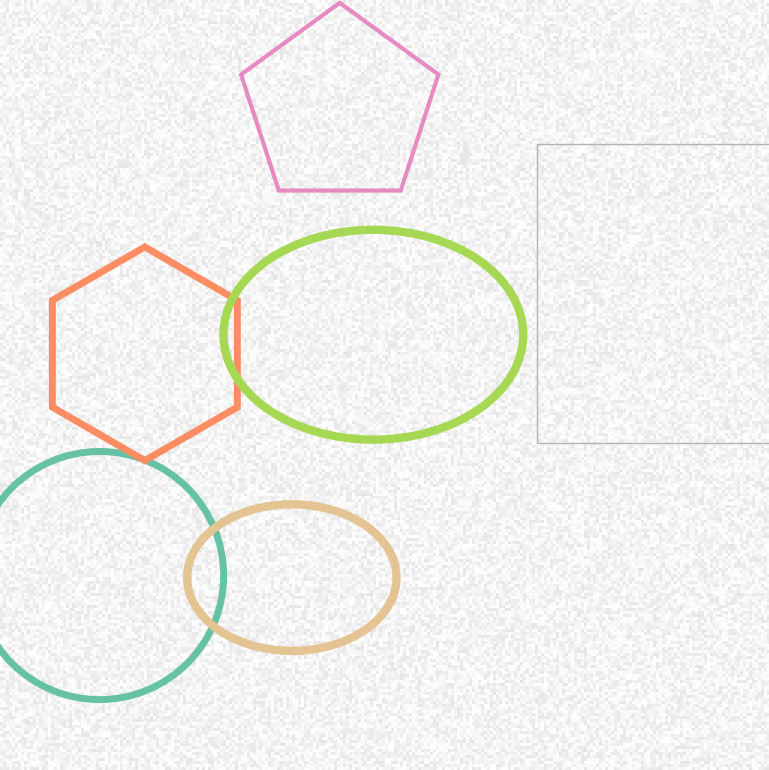[{"shape": "circle", "thickness": 2.5, "radius": 0.81, "center": [0.129, 0.253]}, {"shape": "hexagon", "thickness": 2.5, "radius": 0.69, "center": [0.188, 0.541]}, {"shape": "pentagon", "thickness": 1.5, "radius": 0.67, "center": [0.441, 0.862]}, {"shape": "oval", "thickness": 3, "radius": 0.97, "center": [0.485, 0.565]}, {"shape": "oval", "thickness": 3, "radius": 0.68, "center": [0.379, 0.25]}, {"shape": "square", "thickness": 0.5, "radius": 0.97, "center": [0.891, 0.619]}]